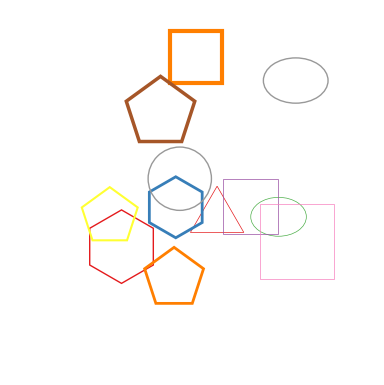[{"shape": "triangle", "thickness": 0.5, "radius": 0.4, "center": [0.564, 0.436]}, {"shape": "hexagon", "thickness": 1, "radius": 0.48, "center": [0.316, 0.359]}, {"shape": "hexagon", "thickness": 2, "radius": 0.4, "center": [0.457, 0.462]}, {"shape": "oval", "thickness": 0.5, "radius": 0.36, "center": [0.724, 0.437]}, {"shape": "square", "thickness": 0.5, "radius": 0.35, "center": [0.651, 0.464]}, {"shape": "square", "thickness": 3, "radius": 0.34, "center": [0.509, 0.853]}, {"shape": "pentagon", "thickness": 2, "radius": 0.4, "center": [0.452, 0.277]}, {"shape": "pentagon", "thickness": 1.5, "radius": 0.38, "center": [0.285, 0.438]}, {"shape": "pentagon", "thickness": 2.5, "radius": 0.47, "center": [0.417, 0.708]}, {"shape": "square", "thickness": 0.5, "radius": 0.49, "center": [0.771, 0.374]}, {"shape": "oval", "thickness": 1, "radius": 0.42, "center": [0.768, 0.791]}, {"shape": "circle", "thickness": 1, "radius": 0.41, "center": [0.467, 0.536]}]